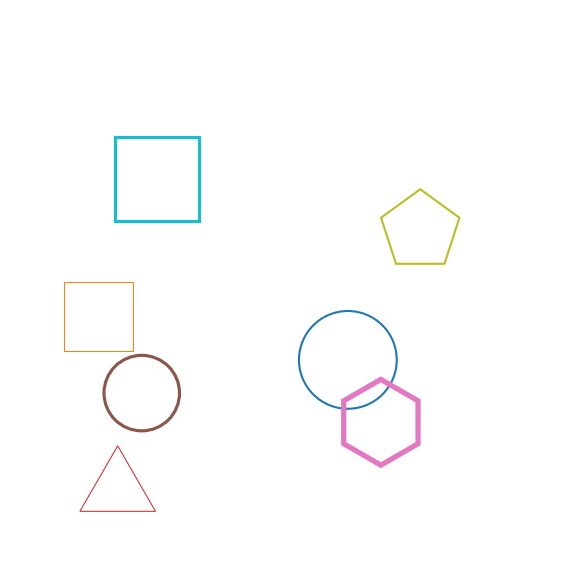[{"shape": "circle", "thickness": 1, "radius": 0.42, "center": [0.602, 0.376]}, {"shape": "square", "thickness": 0.5, "radius": 0.3, "center": [0.171, 0.451]}, {"shape": "triangle", "thickness": 0.5, "radius": 0.38, "center": [0.204, 0.152]}, {"shape": "circle", "thickness": 1.5, "radius": 0.33, "center": [0.245, 0.318]}, {"shape": "hexagon", "thickness": 2.5, "radius": 0.37, "center": [0.66, 0.268]}, {"shape": "pentagon", "thickness": 1, "radius": 0.36, "center": [0.728, 0.6]}, {"shape": "square", "thickness": 1.5, "radius": 0.36, "center": [0.271, 0.689]}]